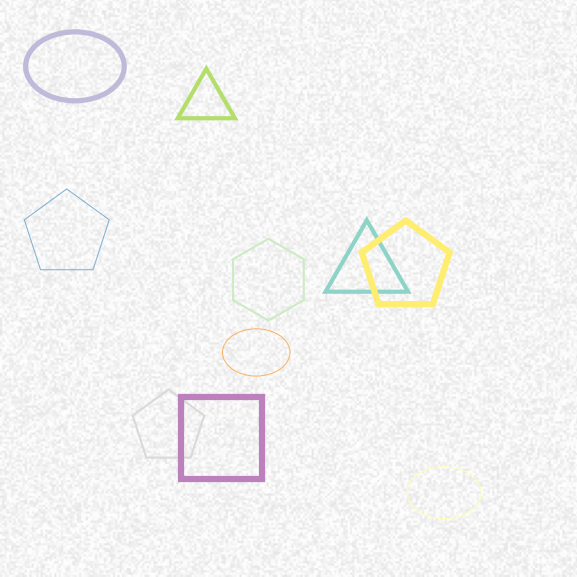[{"shape": "triangle", "thickness": 2, "radius": 0.41, "center": [0.635, 0.535]}, {"shape": "oval", "thickness": 0.5, "radius": 0.32, "center": [0.769, 0.146]}, {"shape": "oval", "thickness": 2.5, "radius": 0.43, "center": [0.13, 0.884]}, {"shape": "pentagon", "thickness": 0.5, "radius": 0.39, "center": [0.116, 0.595]}, {"shape": "oval", "thickness": 0.5, "radius": 0.29, "center": [0.444, 0.389]}, {"shape": "triangle", "thickness": 2, "radius": 0.29, "center": [0.357, 0.823]}, {"shape": "pentagon", "thickness": 1, "radius": 0.33, "center": [0.292, 0.259]}, {"shape": "square", "thickness": 3, "radius": 0.35, "center": [0.384, 0.241]}, {"shape": "hexagon", "thickness": 1, "radius": 0.35, "center": [0.465, 0.515]}, {"shape": "pentagon", "thickness": 3, "radius": 0.4, "center": [0.703, 0.537]}]